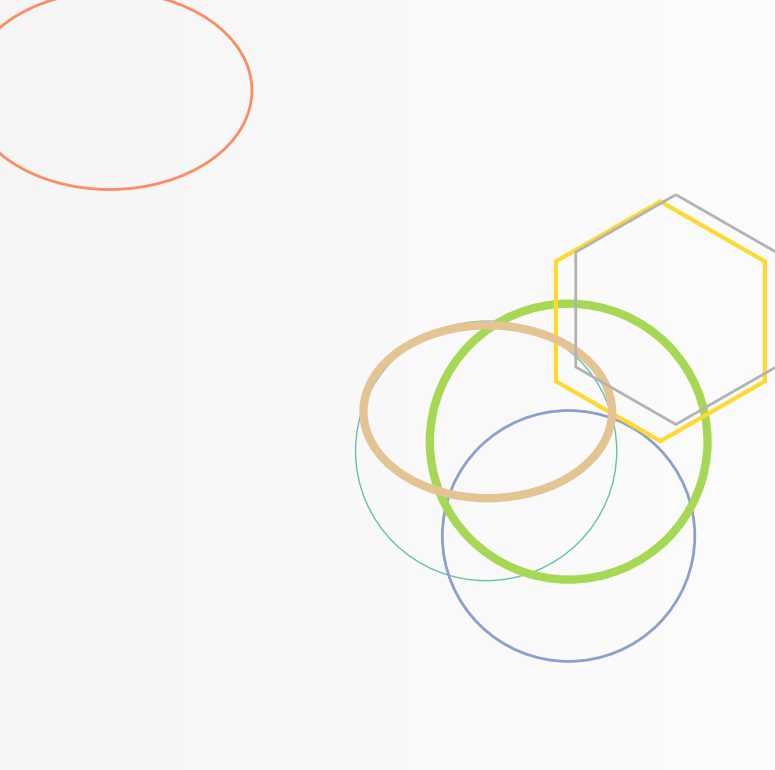[{"shape": "circle", "thickness": 0.5, "radius": 0.84, "center": [0.627, 0.414]}, {"shape": "oval", "thickness": 1, "radius": 0.92, "center": [0.142, 0.882]}, {"shape": "circle", "thickness": 1, "radius": 0.81, "center": [0.734, 0.304]}, {"shape": "circle", "thickness": 3, "radius": 0.9, "center": [0.734, 0.426]}, {"shape": "hexagon", "thickness": 1.5, "radius": 0.78, "center": [0.852, 0.583]}, {"shape": "oval", "thickness": 3, "radius": 0.8, "center": [0.629, 0.465]}, {"shape": "hexagon", "thickness": 1, "radius": 0.75, "center": [0.872, 0.598]}]